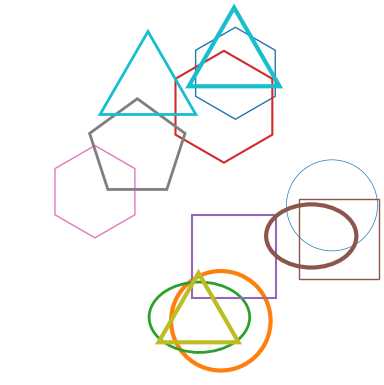[{"shape": "circle", "thickness": 0.5, "radius": 0.59, "center": [0.862, 0.467]}, {"shape": "hexagon", "thickness": 1, "radius": 0.6, "center": [0.612, 0.81]}, {"shape": "circle", "thickness": 3, "radius": 0.65, "center": [0.574, 0.167]}, {"shape": "oval", "thickness": 2, "radius": 0.65, "center": [0.518, 0.176]}, {"shape": "hexagon", "thickness": 1.5, "radius": 0.73, "center": [0.582, 0.723]}, {"shape": "square", "thickness": 1.5, "radius": 0.54, "center": [0.608, 0.334]}, {"shape": "square", "thickness": 1, "radius": 0.52, "center": [0.881, 0.379]}, {"shape": "oval", "thickness": 3, "radius": 0.59, "center": [0.808, 0.387]}, {"shape": "hexagon", "thickness": 1, "radius": 0.6, "center": [0.247, 0.502]}, {"shape": "pentagon", "thickness": 2, "radius": 0.65, "center": [0.357, 0.613]}, {"shape": "triangle", "thickness": 3, "radius": 0.6, "center": [0.516, 0.171]}, {"shape": "triangle", "thickness": 3, "radius": 0.68, "center": [0.608, 0.844]}, {"shape": "triangle", "thickness": 2, "radius": 0.72, "center": [0.384, 0.774]}]